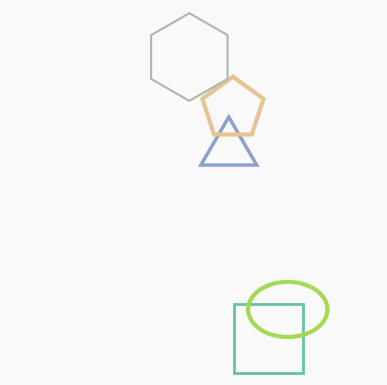[{"shape": "square", "thickness": 2, "radius": 0.45, "center": [0.694, 0.121]}, {"shape": "triangle", "thickness": 2.5, "radius": 0.42, "center": [0.59, 0.613]}, {"shape": "oval", "thickness": 3, "radius": 0.51, "center": [0.743, 0.196]}, {"shape": "pentagon", "thickness": 3, "radius": 0.41, "center": [0.601, 0.718]}, {"shape": "hexagon", "thickness": 1.5, "radius": 0.57, "center": [0.489, 0.852]}]